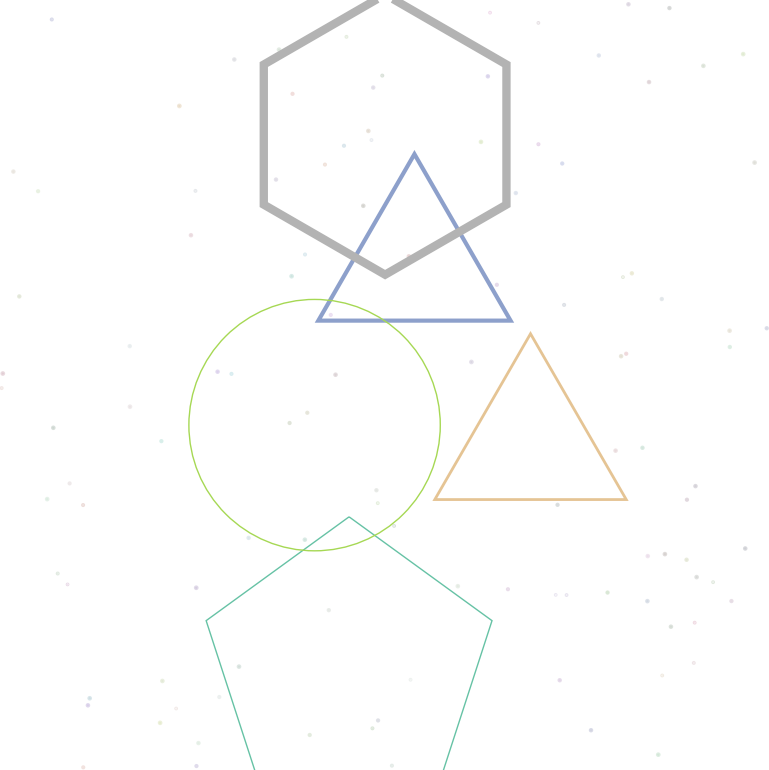[{"shape": "pentagon", "thickness": 0.5, "radius": 0.98, "center": [0.453, 0.134]}, {"shape": "triangle", "thickness": 1.5, "radius": 0.72, "center": [0.538, 0.656]}, {"shape": "circle", "thickness": 0.5, "radius": 0.82, "center": [0.409, 0.448]}, {"shape": "triangle", "thickness": 1, "radius": 0.72, "center": [0.689, 0.423]}, {"shape": "hexagon", "thickness": 3, "radius": 0.91, "center": [0.5, 0.825]}]